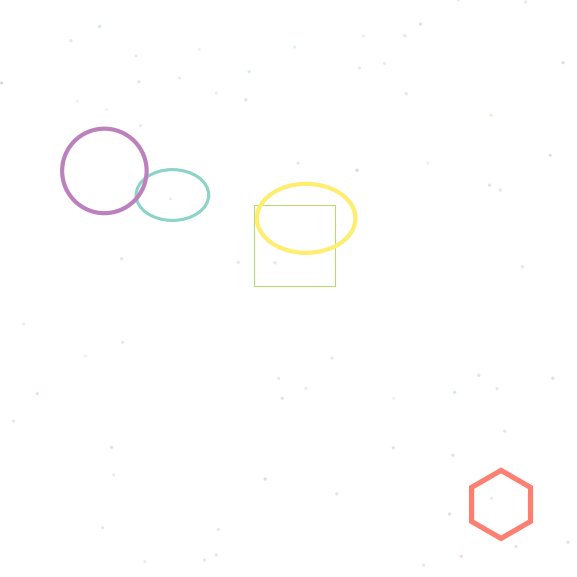[{"shape": "oval", "thickness": 1.5, "radius": 0.31, "center": [0.299, 0.661]}, {"shape": "hexagon", "thickness": 2.5, "radius": 0.29, "center": [0.868, 0.126]}, {"shape": "square", "thickness": 0.5, "radius": 0.35, "center": [0.509, 0.574]}, {"shape": "circle", "thickness": 2, "radius": 0.37, "center": [0.181, 0.703]}, {"shape": "oval", "thickness": 2, "radius": 0.43, "center": [0.53, 0.621]}]